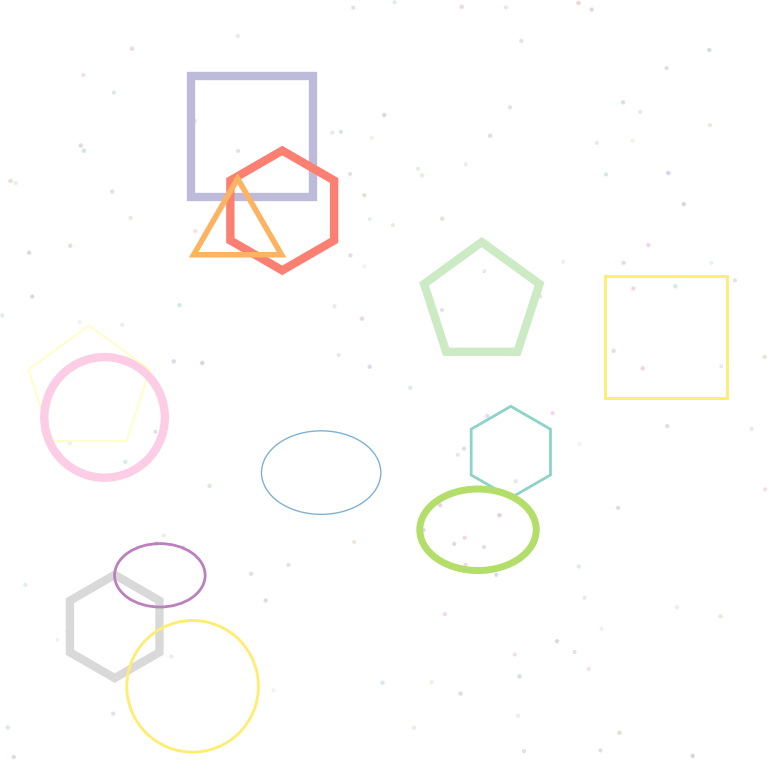[{"shape": "hexagon", "thickness": 1, "radius": 0.3, "center": [0.663, 0.413]}, {"shape": "pentagon", "thickness": 0.5, "radius": 0.41, "center": [0.116, 0.494]}, {"shape": "square", "thickness": 3, "radius": 0.39, "center": [0.327, 0.823]}, {"shape": "hexagon", "thickness": 3, "radius": 0.39, "center": [0.367, 0.727]}, {"shape": "oval", "thickness": 0.5, "radius": 0.39, "center": [0.417, 0.386]}, {"shape": "triangle", "thickness": 2, "radius": 0.33, "center": [0.309, 0.702]}, {"shape": "oval", "thickness": 2.5, "radius": 0.38, "center": [0.621, 0.312]}, {"shape": "circle", "thickness": 3, "radius": 0.39, "center": [0.136, 0.458]}, {"shape": "hexagon", "thickness": 3, "radius": 0.34, "center": [0.149, 0.186]}, {"shape": "oval", "thickness": 1, "radius": 0.29, "center": [0.208, 0.253]}, {"shape": "pentagon", "thickness": 3, "radius": 0.39, "center": [0.626, 0.607]}, {"shape": "square", "thickness": 1, "radius": 0.4, "center": [0.865, 0.562]}, {"shape": "circle", "thickness": 1, "radius": 0.43, "center": [0.25, 0.109]}]